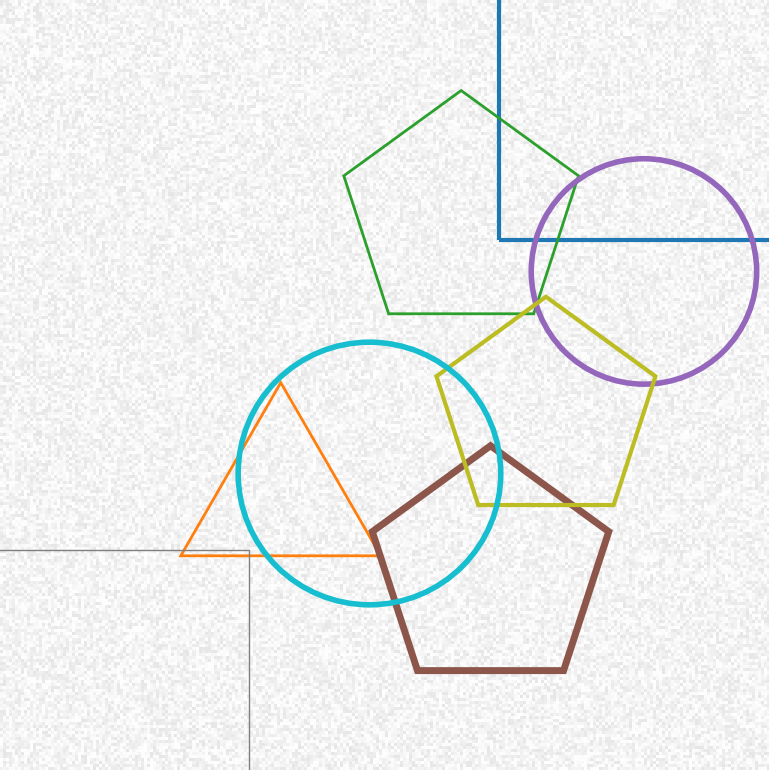[{"shape": "square", "thickness": 1.5, "radius": 0.91, "center": [0.83, 0.869]}, {"shape": "triangle", "thickness": 1, "radius": 0.75, "center": [0.365, 0.353]}, {"shape": "pentagon", "thickness": 1, "radius": 0.8, "center": [0.599, 0.722]}, {"shape": "circle", "thickness": 2, "radius": 0.73, "center": [0.836, 0.647]}, {"shape": "pentagon", "thickness": 2.5, "radius": 0.81, "center": [0.637, 0.26]}, {"shape": "square", "thickness": 0.5, "radius": 0.85, "center": [0.154, 0.116]}, {"shape": "pentagon", "thickness": 1.5, "radius": 0.75, "center": [0.709, 0.465]}, {"shape": "circle", "thickness": 2, "radius": 0.85, "center": [0.48, 0.385]}]